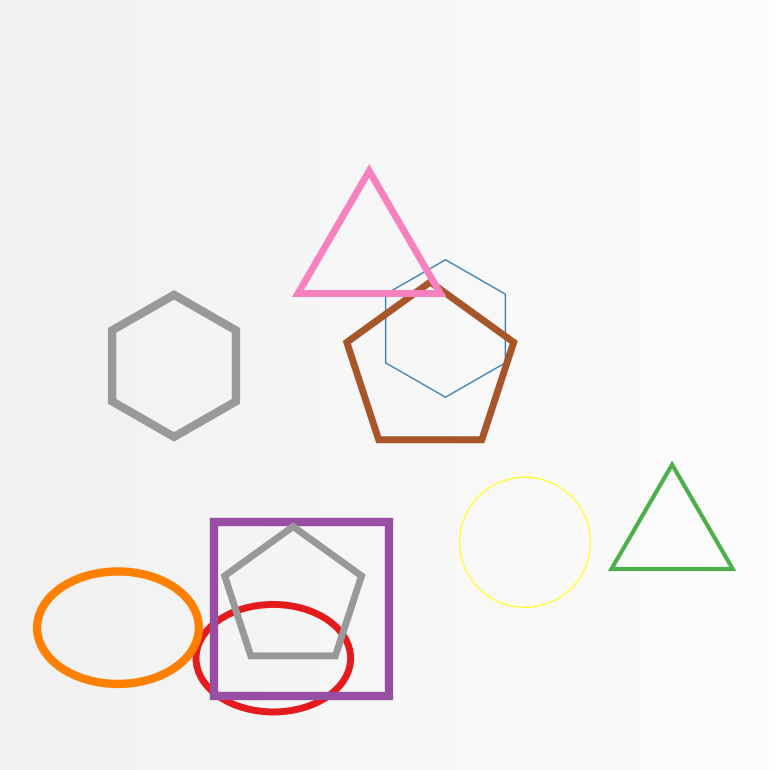[{"shape": "oval", "thickness": 2.5, "radius": 0.5, "center": [0.353, 0.145]}, {"shape": "hexagon", "thickness": 0.5, "radius": 0.45, "center": [0.575, 0.573]}, {"shape": "triangle", "thickness": 1.5, "radius": 0.45, "center": [0.867, 0.306]}, {"shape": "square", "thickness": 3, "radius": 0.56, "center": [0.389, 0.209]}, {"shape": "oval", "thickness": 3, "radius": 0.52, "center": [0.152, 0.185]}, {"shape": "circle", "thickness": 0.5, "radius": 0.42, "center": [0.677, 0.296]}, {"shape": "pentagon", "thickness": 2.5, "radius": 0.57, "center": [0.555, 0.52]}, {"shape": "triangle", "thickness": 2.5, "radius": 0.53, "center": [0.476, 0.672]}, {"shape": "pentagon", "thickness": 2.5, "radius": 0.46, "center": [0.378, 0.223]}, {"shape": "hexagon", "thickness": 3, "radius": 0.46, "center": [0.225, 0.525]}]